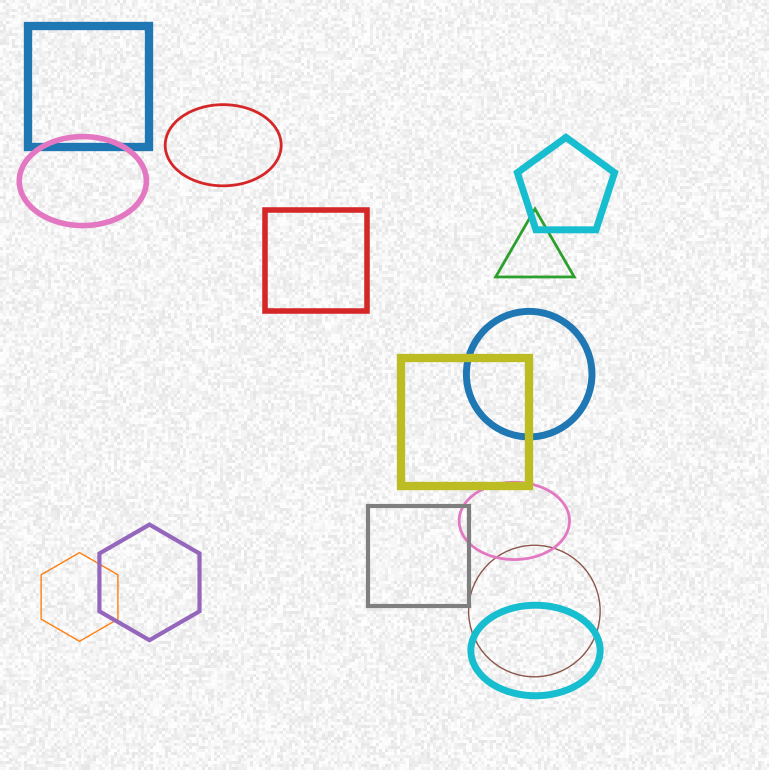[{"shape": "square", "thickness": 3, "radius": 0.39, "center": [0.115, 0.887]}, {"shape": "circle", "thickness": 2.5, "radius": 0.41, "center": [0.687, 0.514]}, {"shape": "hexagon", "thickness": 0.5, "radius": 0.29, "center": [0.103, 0.225]}, {"shape": "triangle", "thickness": 1, "radius": 0.29, "center": [0.695, 0.67]}, {"shape": "square", "thickness": 2, "radius": 0.33, "center": [0.41, 0.662]}, {"shape": "oval", "thickness": 1, "radius": 0.38, "center": [0.29, 0.811]}, {"shape": "hexagon", "thickness": 1.5, "radius": 0.38, "center": [0.194, 0.244]}, {"shape": "circle", "thickness": 0.5, "radius": 0.43, "center": [0.694, 0.206]}, {"shape": "oval", "thickness": 1, "radius": 0.36, "center": [0.668, 0.323]}, {"shape": "oval", "thickness": 2, "radius": 0.41, "center": [0.108, 0.765]}, {"shape": "square", "thickness": 1.5, "radius": 0.33, "center": [0.544, 0.278]}, {"shape": "square", "thickness": 3, "radius": 0.42, "center": [0.604, 0.452]}, {"shape": "oval", "thickness": 2.5, "radius": 0.42, "center": [0.695, 0.155]}, {"shape": "pentagon", "thickness": 2.5, "radius": 0.33, "center": [0.735, 0.755]}]